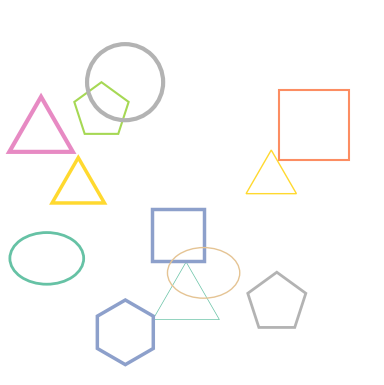[{"shape": "oval", "thickness": 2, "radius": 0.48, "center": [0.121, 0.329]}, {"shape": "triangle", "thickness": 0.5, "radius": 0.5, "center": [0.483, 0.22]}, {"shape": "square", "thickness": 1.5, "radius": 0.46, "center": [0.815, 0.676]}, {"shape": "square", "thickness": 2.5, "radius": 0.34, "center": [0.463, 0.389]}, {"shape": "hexagon", "thickness": 2.5, "radius": 0.42, "center": [0.326, 0.137]}, {"shape": "triangle", "thickness": 3, "radius": 0.48, "center": [0.107, 0.653]}, {"shape": "pentagon", "thickness": 1.5, "radius": 0.37, "center": [0.264, 0.712]}, {"shape": "triangle", "thickness": 2.5, "radius": 0.39, "center": [0.203, 0.512]}, {"shape": "triangle", "thickness": 1, "radius": 0.38, "center": [0.705, 0.535]}, {"shape": "oval", "thickness": 1, "radius": 0.47, "center": [0.529, 0.291]}, {"shape": "pentagon", "thickness": 2, "radius": 0.4, "center": [0.719, 0.214]}, {"shape": "circle", "thickness": 3, "radius": 0.49, "center": [0.325, 0.787]}]